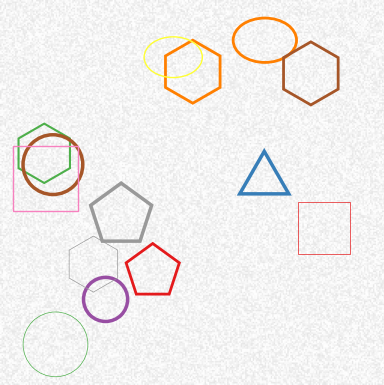[{"shape": "pentagon", "thickness": 2, "radius": 0.36, "center": [0.397, 0.295]}, {"shape": "square", "thickness": 0.5, "radius": 0.34, "center": [0.841, 0.408]}, {"shape": "triangle", "thickness": 2.5, "radius": 0.37, "center": [0.686, 0.533]}, {"shape": "circle", "thickness": 0.5, "radius": 0.42, "center": [0.144, 0.106]}, {"shape": "hexagon", "thickness": 1.5, "radius": 0.39, "center": [0.115, 0.602]}, {"shape": "circle", "thickness": 2.5, "radius": 0.29, "center": [0.274, 0.222]}, {"shape": "oval", "thickness": 2, "radius": 0.41, "center": [0.688, 0.895]}, {"shape": "hexagon", "thickness": 2, "radius": 0.41, "center": [0.501, 0.814]}, {"shape": "oval", "thickness": 1, "radius": 0.38, "center": [0.45, 0.851]}, {"shape": "circle", "thickness": 2.5, "radius": 0.39, "center": [0.137, 0.572]}, {"shape": "hexagon", "thickness": 2, "radius": 0.41, "center": [0.807, 0.809]}, {"shape": "square", "thickness": 1, "radius": 0.42, "center": [0.117, 0.537]}, {"shape": "pentagon", "thickness": 2.5, "radius": 0.42, "center": [0.315, 0.441]}, {"shape": "hexagon", "thickness": 0.5, "radius": 0.36, "center": [0.243, 0.314]}]